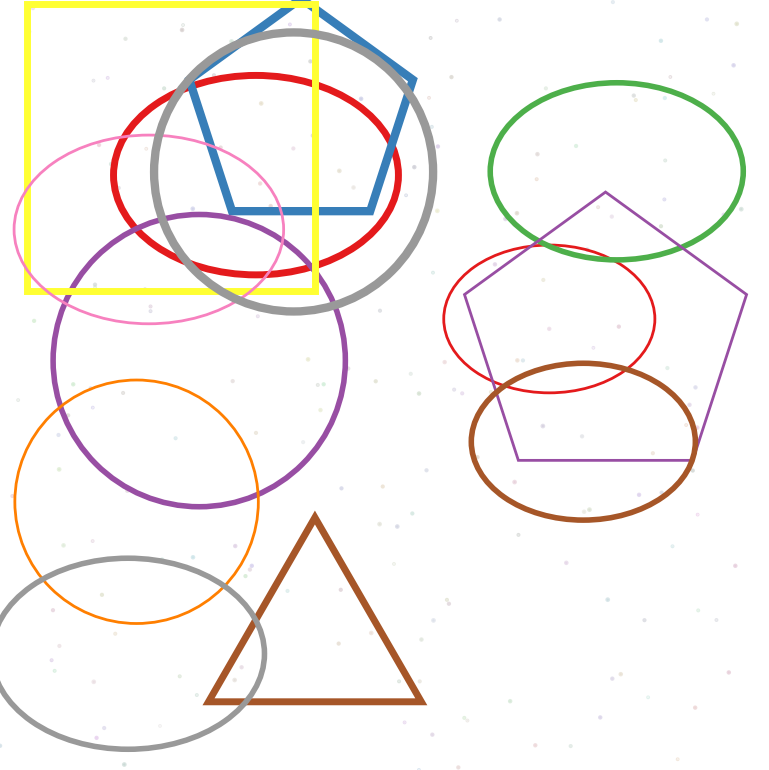[{"shape": "oval", "thickness": 2.5, "radius": 0.93, "center": [0.332, 0.773]}, {"shape": "oval", "thickness": 1, "radius": 0.69, "center": [0.713, 0.586]}, {"shape": "pentagon", "thickness": 3, "radius": 0.76, "center": [0.391, 0.849]}, {"shape": "oval", "thickness": 2, "radius": 0.82, "center": [0.801, 0.778]}, {"shape": "pentagon", "thickness": 1, "radius": 0.96, "center": [0.786, 0.558]}, {"shape": "circle", "thickness": 2, "radius": 0.95, "center": [0.259, 0.532]}, {"shape": "circle", "thickness": 1, "radius": 0.79, "center": [0.177, 0.348]}, {"shape": "square", "thickness": 2.5, "radius": 0.93, "center": [0.222, 0.808]}, {"shape": "triangle", "thickness": 2.5, "radius": 0.8, "center": [0.409, 0.168]}, {"shape": "oval", "thickness": 2, "radius": 0.73, "center": [0.758, 0.426]}, {"shape": "oval", "thickness": 1, "radius": 0.88, "center": [0.193, 0.702]}, {"shape": "oval", "thickness": 2, "radius": 0.89, "center": [0.166, 0.151]}, {"shape": "circle", "thickness": 3, "radius": 0.91, "center": [0.381, 0.777]}]